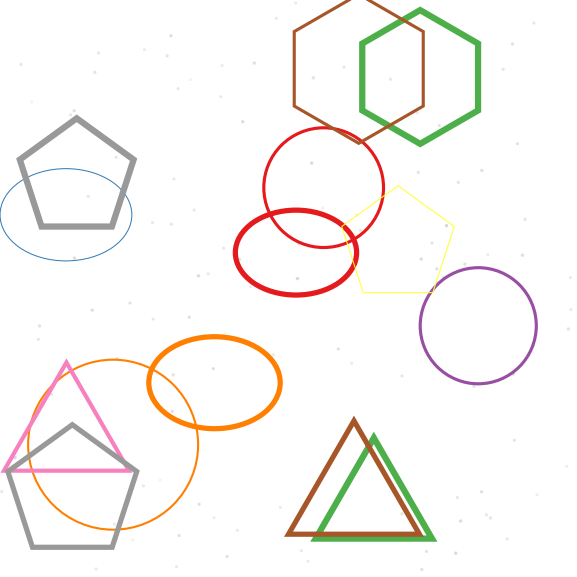[{"shape": "circle", "thickness": 1.5, "radius": 0.52, "center": [0.56, 0.674]}, {"shape": "oval", "thickness": 2.5, "radius": 0.52, "center": [0.513, 0.562]}, {"shape": "oval", "thickness": 0.5, "radius": 0.57, "center": [0.114, 0.627]}, {"shape": "triangle", "thickness": 3, "radius": 0.58, "center": [0.647, 0.125]}, {"shape": "hexagon", "thickness": 3, "radius": 0.58, "center": [0.728, 0.866]}, {"shape": "circle", "thickness": 1.5, "radius": 0.5, "center": [0.828, 0.435]}, {"shape": "oval", "thickness": 2.5, "radius": 0.57, "center": [0.371, 0.336]}, {"shape": "circle", "thickness": 1, "radius": 0.74, "center": [0.196, 0.229]}, {"shape": "pentagon", "thickness": 0.5, "radius": 0.51, "center": [0.689, 0.575]}, {"shape": "hexagon", "thickness": 1.5, "radius": 0.64, "center": [0.621, 0.88]}, {"shape": "triangle", "thickness": 2.5, "radius": 0.65, "center": [0.613, 0.14]}, {"shape": "triangle", "thickness": 2, "radius": 0.62, "center": [0.115, 0.247]}, {"shape": "pentagon", "thickness": 2.5, "radius": 0.59, "center": [0.125, 0.146]}, {"shape": "pentagon", "thickness": 3, "radius": 0.52, "center": [0.133, 0.691]}]